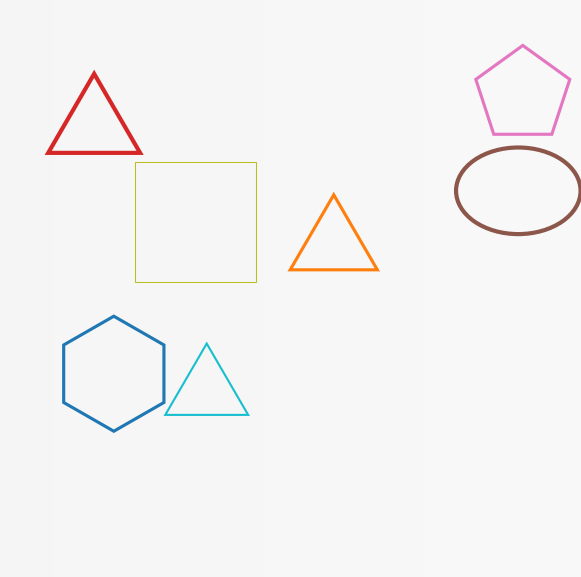[{"shape": "hexagon", "thickness": 1.5, "radius": 0.5, "center": [0.196, 0.352]}, {"shape": "triangle", "thickness": 1.5, "radius": 0.43, "center": [0.574, 0.575]}, {"shape": "triangle", "thickness": 2, "radius": 0.46, "center": [0.162, 0.78]}, {"shape": "oval", "thickness": 2, "radius": 0.54, "center": [0.892, 0.669]}, {"shape": "pentagon", "thickness": 1.5, "radius": 0.43, "center": [0.899, 0.835]}, {"shape": "square", "thickness": 0.5, "radius": 0.52, "center": [0.336, 0.614]}, {"shape": "triangle", "thickness": 1, "radius": 0.41, "center": [0.356, 0.322]}]